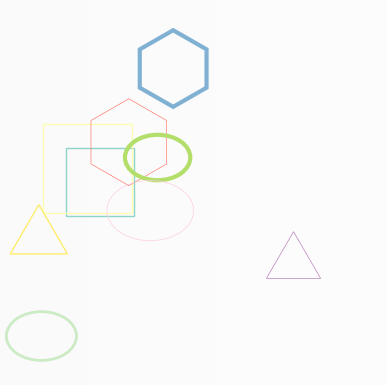[{"shape": "square", "thickness": 1, "radius": 0.44, "center": [0.258, 0.526]}, {"shape": "square", "thickness": 1, "radius": 0.57, "center": [0.225, 0.563]}, {"shape": "hexagon", "thickness": 0.5, "radius": 0.56, "center": [0.332, 0.631]}, {"shape": "hexagon", "thickness": 3, "radius": 0.5, "center": [0.447, 0.822]}, {"shape": "oval", "thickness": 3, "radius": 0.42, "center": [0.407, 0.591]}, {"shape": "oval", "thickness": 0.5, "radius": 0.56, "center": [0.388, 0.453]}, {"shape": "triangle", "thickness": 0.5, "radius": 0.4, "center": [0.757, 0.317]}, {"shape": "oval", "thickness": 2, "radius": 0.45, "center": [0.107, 0.127]}, {"shape": "triangle", "thickness": 1, "radius": 0.43, "center": [0.1, 0.383]}]